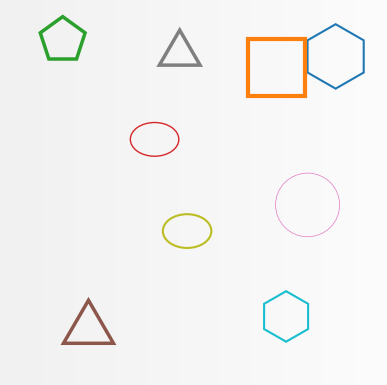[{"shape": "hexagon", "thickness": 1.5, "radius": 0.42, "center": [0.866, 0.853]}, {"shape": "square", "thickness": 3, "radius": 0.37, "center": [0.714, 0.825]}, {"shape": "pentagon", "thickness": 2.5, "radius": 0.3, "center": [0.162, 0.896]}, {"shape": "oval", "thickness": 1, "radius": 0.31, "center": [0.399, 0.638]}, {"shape": "triangle", "thickness": 2.5, "radius": 0.37, "center": [0.228, 0.146]}, {"shape": "circle", "thickness": 0.5, "radius": 0.41, "center": [0.794, 0.468]}, {"shape": "triangle", "thickness": 2.5, "radius": 0.3, "center": [0.464, 0.861]}, {"shape": "oval", "thickness": 1.5, "radius": 0.31, "center": [0.483, 0.4]}, {"shape": "hexagon", "thickness": 1.5, "radius": 0.33, "center": [0.738, 0.178]}]